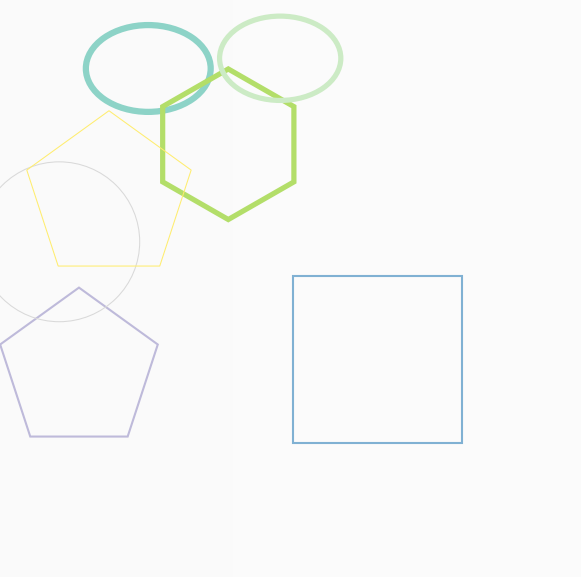[{"shape": "oval", "thickness": 3, "radius": 0.54, "center": [0.255, 0.881]}, {"shape": "pentagon", "thickness": 1, "radius": 0.71, "center": [0.136, 0.359]}, {"shape": "square", "thickness": 1, "radius": 0.73, "center": [0.649, 0.376]}, {"shape": "hexagon", "thickness": 2.5, "radius": 0.65, "center": [0.393, 0.749]}, {"shape": "circle", "thickness": 0.5, "radius": 0.69, "center": [0.102, 0.58]}, {"shape": "oval", "thickness": 2.5, "radius": 0.52, "center": [0.482, 0.898]}, {"shape": "pentagon", "thickness": 0.5, "radius": 0.74, "center": [0.187, 0.659]}]